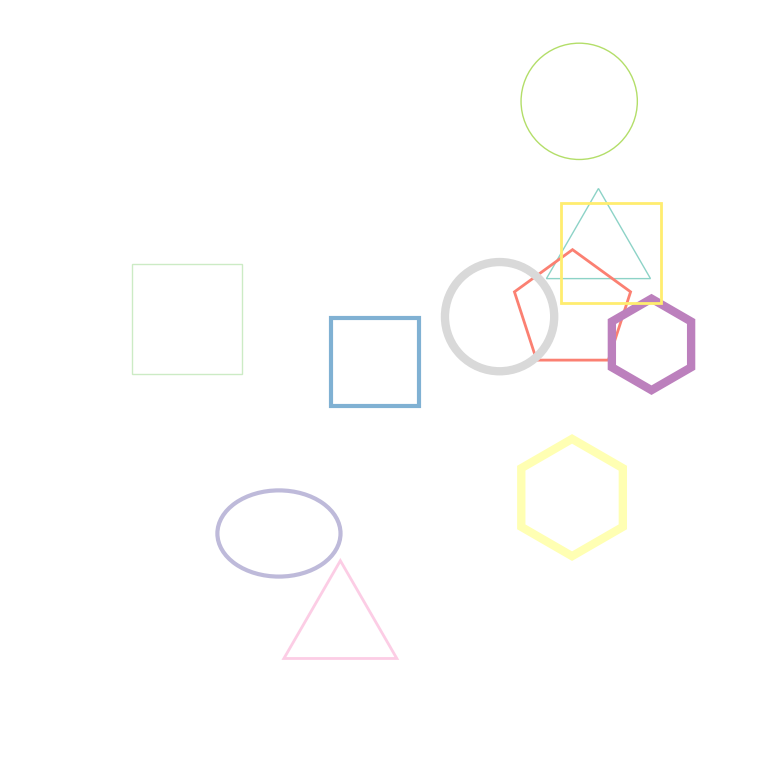[{"shape": "triangle", "thickness": 0.5, "radius": 0.39, "center": [0.777, 0.677]}, {"shape": "hexagon", "thickness": 3, "radius": 0.38, "center": [0.743, 0.354]}, {"shape": "oval", "thickness": 1.5, "radius": 0.4, "center": [0.362, 0.307]}, {"shape": "pentagon", "thickness": 1, "radius": 0.4, "center": [0.744, 0.596]}, {"shape": "square", "thickness": 1.5, "radius": 0.29, "center": [0.487, 0.529]}, {"shape": "circle", "thickness": 0.5, "radius": 0.38, "center": [0.752, 0.868]}, {"shape": "triangle", "thickness": 1, "radius": 0.42, "center": [0.442, 0.187]}, {"shape": "circle", "thickness": 3, "radius": 0.35, "center": [0.649, 0.589]}, {"shape": "hexagon", "thickness": 3, "radius": 0.3, "center": [0.846, 0.553]}, {"shape": "square", "thickness": 0.5, "radius": 0.36, "center": [0.242, 0.586]}, {"shape": "square", "thickness": 1, "radius": 0.33, "center": [0.794, 0.672]}]